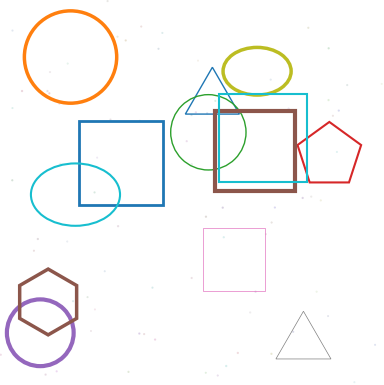[{"shape": "triangle", "thickness": 1, "radius": 0.41, "center": [0.552, 0.744]}, {"shape": "square", "thickness": 2, "radius": 0.55, "center": [0.315, 0.576]}, {"shape": "circle", "thickness": 2.5, "radius": 0.6, "center": [0.183, 0.852]}, {"shape": "circle", "thickness": 1, "radius": 0.49, "center": [0.541, 0.656]}, {"shape": "pentagon", "thickness": 1.5, "radius": 0.43, "center": [0.855, 0.596]}, {"shape": "circle", "thickness": 3, "radius": 0.43, "center": [0.105, 0.136]}, {"shape": "hexagon", "thickness": 2.5, "radius": 0.43, "center": [0.125, 0.216]}, {"shape": "square", "thickness": 3, "radius": 0.52, "center": [0.662, 0.607]}, {"shape": "square", "thickness": 0.5, "radius": 0.4, "center": [0.608, 0.326]}, {"shape": "triangle", "thickness": 0.5, "radius": 0.41, "center": [0.788, 0.109]}, {"shape": "oval", "thickness": 2.5, "radius": 0.44, "center": [0.668, 0.815]}, {"shape": "oval", "thickness": 1.5, "radius": 0.58, "center": [0.196, 0.495]}, {"shape": "square", "thickness": 1.5, "radius": 0.57, "center": [0.684, 0.643]}]